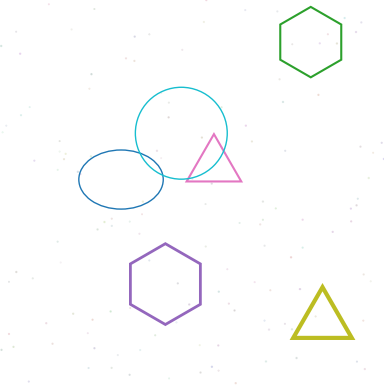[{"shape": "oval", "thickness": 1, "radius": 0.55, "center": [0.314, 0.534]}, {"shape": "hexagon", "thickness": 1.5, "radius": 0.46, "center": [0.807, 0.891]}, {"shape": "hexagon", "thickness": 2, "radius": 0.52, "center": [0.43, 0.262]}, {"shape": "triangle", "thickness": 1.5, "radius": 0.41, "center": [0.556, 0.57]}, {"shape": "triangle", "thickness": 3, "radius": 0.44, "center": [0.838, 0.166]}, {"shape": "circle", "thickness": 1, "radius": 0.6, "center": [0.471, 0.654]}]